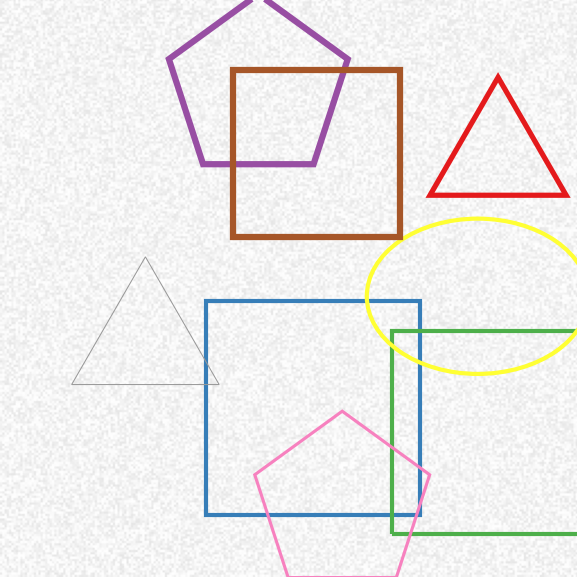[{"shape": "triangle", "thickness": 2.5, "radius": 0.68, "center": [0.862, 0.729]}, {"shape": "square", "thickness": 2, "radius": 0.93, "center": [0.543, 0.293]}, {"shape": "square", "thickness": 2, "radius": 0.88, "center": [0.855, 0.25]}, {"shape": "pentagon", "thickness": 3, "radius": 0.81, "center": [0.447, 0.846]}, {"shape": "oval", "thickness": 2, "radius": 0.96, "center": [0.827, 0.486]}, {"shape": "square", "thickness": 3, "radius": 0.73, "center": [0.548, 0.733]}, {"shape": "pentagon", "thickness": 1.5, "radius": 0.8, "center": [0.593, 0.128]}, {"shape": "triangle", "thickness": 0.5, "radius": 0.74, "center": [0.252, 0.407]}]